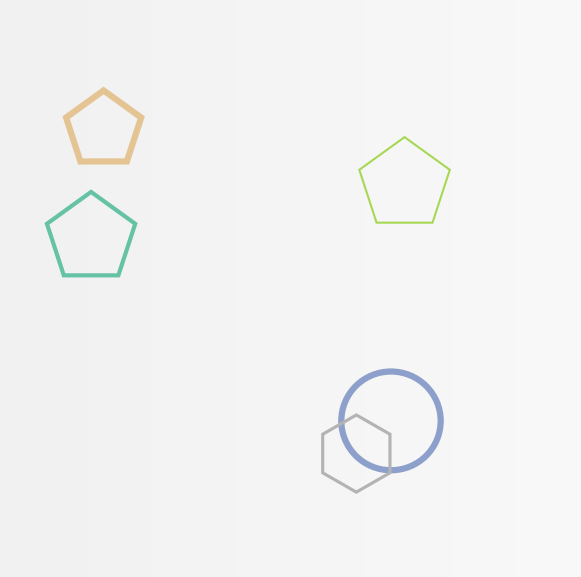[{"shape": "pentagon", "thickness": 2, "radius": 0.4, "center": [0.157, 0.587]}, {"shape": "circle", "thickness": 3, "radius": 0.43, "center": [0.673, 0.27]}, {"shape": "pentagon", "thickness": 1, "radius": 0.41, "center": [0.696, 0.68]}, {"shape": "pentagon", "thickness": 3, "radius": 0.34, "center": [0.178, 0.775]}, {"shape": "hexagon", "thickness": 1.5, "radius": 0.33, "center": [0.613, 0.214]}]